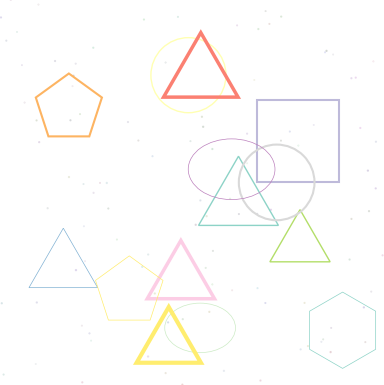[{"shape": "hexagon", "thickness": 0.5, "radius": 0.5, "center": [0.89, 0.142]}, {"shape": "triangle", "thickness": 1, "radius": 0.6, "center": [0.619, 0.474]}, {"shape": "circle", "thickness": 1, "radius": 0.49, "center": [0.489, 0.805]}, {"shape": "square", "thickness": 1.5, "radius": 0.53, "center": [0.775, 0.634]}, {"shape": "triangle", "thickness": 2.5, "radius": 0.56, "center": [0.522, 0.804]}, {"shape": "triangle", "thickness": 0.5, "radius": 0.52, "center": [0.164, 0.304]}, {"shape": "pentagon", "thickness": 1.5, "radius": 0.45, "center": [0.179, 0.719]}, {"shape": "triangle", "thickness": 1, "radius": 0.45, "center": [0.779, 0.365]}, {"shape": "triangle", "thickness": 2.5, "radius": 0.5, "center": [0.47, 0.275]}, {"shape": "circle", "thickness": 1.5, "radius": 0.49, "center": [0.719, 0.526]}, {"shape": "oval", "thickness": 0.5, "radius": 0.56, "center": [0.602, 0.56]}, {"shape": "oval", "thickness": 0.5, "radius": 0.46, "center": [0.52, 0.148]}, {"shape": "pentagon", "thickness": 0.5, "radius": 0.46, "center": [0.336, 0.243]}, {"shape": "triangle", "thickness": 3, "radius": 0.48, "center": [0.438, 0.106]}]